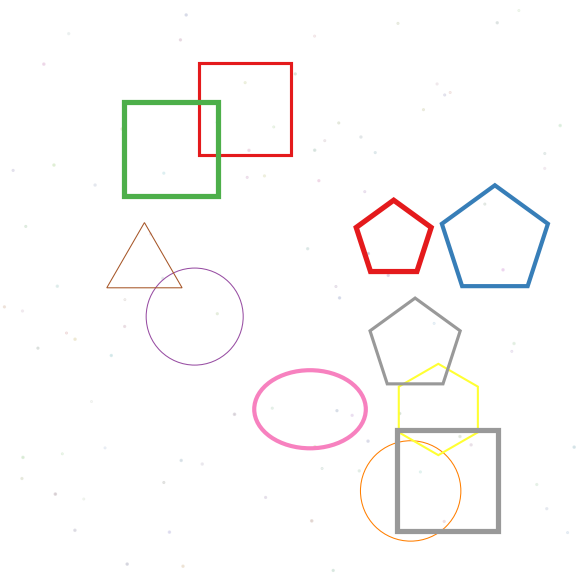[{"shape": "square", "thickness": 1.5, "radius": 0.4, "center": [0.424, 0.81]}, {"shape": "pentagon", "thickness": 2.5, "radius": 0.34, "center": [0.682, 0.584]}, {"shape": "pentagon", "thickness": 2, "radius": 0.48, "center": [0.857, 0.582]}, {"shape": "square", "thickness": 2.5, "radius": 0.41, "center": [0.296, 0.741]}, {"shape": "circle", "thickness": 0.5, "radius": 0.42, "center": [0.337, 0.451]}, {"shape": "circle", "thickness": 0.5, "radius": 0.43, "center": [0.711, 0.149]}, {"shape": "hexagon", "thickness": 1, "radius": 0.4, "center": [0.759, 0.29]}, {"shape": "triangle", "thickness": 0.5, "radius": 0.38, "center": [0.25, 0.538]}, {"shape": "oval", "thickness": 2, "radius": 0.48, "center": [0.537, 0.29]}, {"shape": "square", "thickness": 2.5, "radius": 0.44, "center": [0.775, 0.167]}, {"shape": "pentagon", "thickness": 1.5, "radius": 0.41, "center": [0.719, 0.401]}]